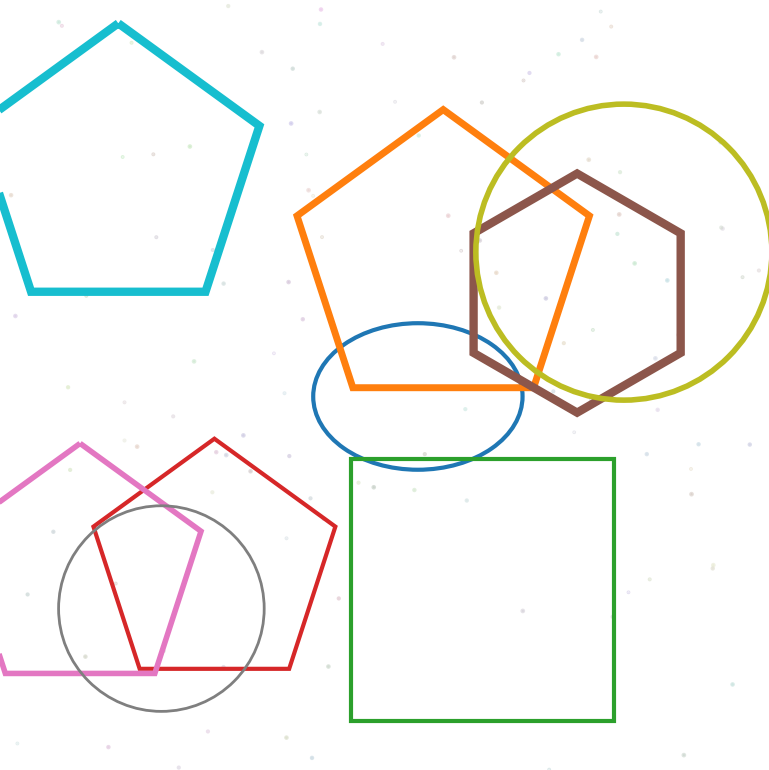[{"shape": "oval", "thickness": 1.5, "radius": 0.68, "center": [0.543, 0.485]}, {"shape": "pentagon", "thickness": 2.5, "radius": 1.0, "center": [0.576, 0.658]}, {"shape": "square", "thickness": 1.5, "radius": 0.85, "center": [0.627, 0.234]}, {"shape": "pentagon", "thickness": 1.5, "radius": 0.83, "center": [0.278, 0.265]}, {"shape": "hexagon", "thickness": 3, "radius": 0.78, "center": [0.75, 0.619]}, {"shape": "pentagon", "thickness": 2, "radius": 0.83, "center": [0.104, 0.259]}, {"shape": "circle", "thickness": 1, "radius": 0.67, "center": [0.21, 0.21]}, {"shape": "circle", "thickness": 2, "radius": 0.96, "center": [0.81, 0.673]}, {"shape": "pentagon", "thickness": 3, "radius": 0.96, "center": [0.154, 0.777]}]